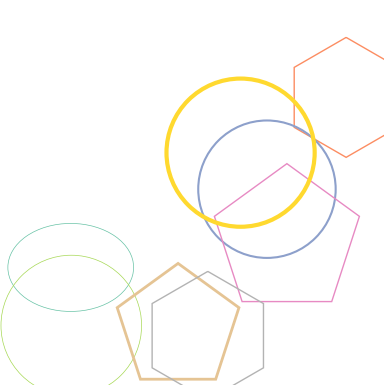[{"shape": "oval", "thickness": 0.5, "radius": 0.82, "center": [0.184, 0.305]}, {"shape": "hexagon", "thickness": 1, "radius": 0.78, "center": [0.899, 0.747]}, {"shape": "circle", "thickness": 1.5, "radius": 0.89, "center": [0.693, 0.509]}, {"shape": "pentagon", "thickness": 1, "radius": 0.99, "center": [0.745, 0.377]}, {"shape": "circle", "thickness": 0.5, "radius": 0.91, "center": [0.185, 0.154]}, {"shape": "circle", "thickness": 3, "radius": 0.96, "center": [0.625, 0.603]}, {"shape": "pentagon", "thickness": 2, "radius": 0.83, "center": [0.463, 0.15]}, {"shape": "hexagon", "thickness": 1, "radius": 0.83, "center": [0.54, 0.128]}]